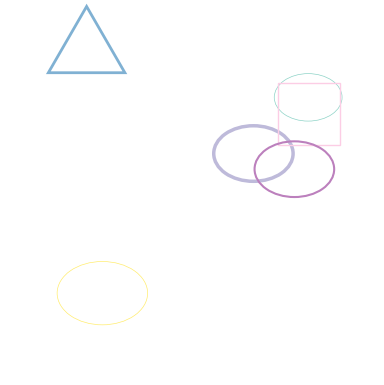[{"shape": "oval", "thickness": 0.5, "radius": 0.44, "center": [0.8, 0.747]}, {"shape": "oval", "thickness": 2.5, "radius": 0.52, "center": [0.658, 0.601]}, {"shape": "triangle", "thickness": 2, "radius": 0.57, "center": [0.225, 0.868]}, {"shape": "square", "thickness": 1, "radius": 0.4, "center": [0.803, 0.703]}, {"shape": "oval", "thickness": 1.5, "radius": 0.52, "center": [0.765, 0.561]}, {"shape": "oval", "thickness": 0.5, "radius": 0.59, "center": [0.266, 0.239]}]